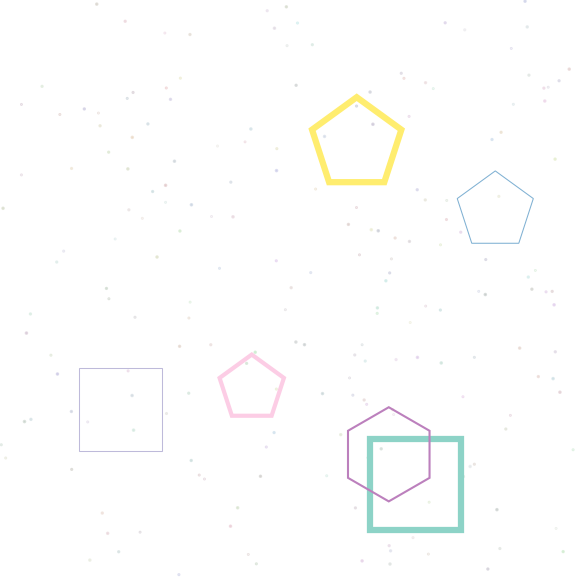[{"shape": "square", "thickness": 3, "radius": 0.4, "center": [0.72, 0.16]}, {"shape": "square", "thickness": 0.5, "radius": 0.36, "center": [0.209, 0.29]}, {"shape": "pentagon", "thickness": 0.5, "radius": 0.35, "center": [0.858, 0.634]}, {"shape": "pentagon", "thickness": 2, "radius": 0.29, "center": [0.436, 0.327]}, {"shape": "hexagon", "thickness": 1, "radius": 0.41, "center": [0.673, 0.212]}, {"shape": "pentagon", "thickness": 3, "radius": 0.41, "center": [0.618, 0.749]}]